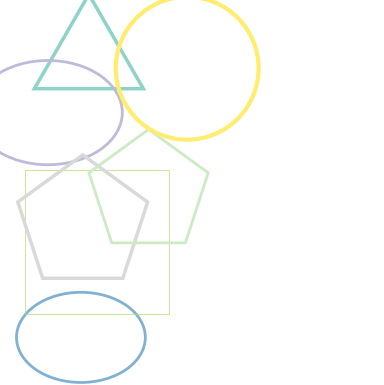[{"shape": "triangle", "thickness": 2.5, "radius": 0.82, "center": [0.231, 0.851]}, {"shape": "oval", "thickness": 2, "radius": 0.97, "center": [0.124, 0.707]}, {"shape": "oval", "thickness": 2, "radius": 0.84, "center": [0.21, 0.124]}, {"shape": "square", "thickness": 0.5, "radius": 0.93, "center": [0.253, 0.372]}, {"shape": "pentagon", "thickness": 2.5, "radius": 0.89, "center": [0.215, 0.421]}, {"shape": "pentagon", "thickness": 2, "radius": 0.81, "center": [0.386, 0.501]}, {"shape": "circle", "thickness": 3, "radius": 0.93, "center": [0.486, 0.823]}]